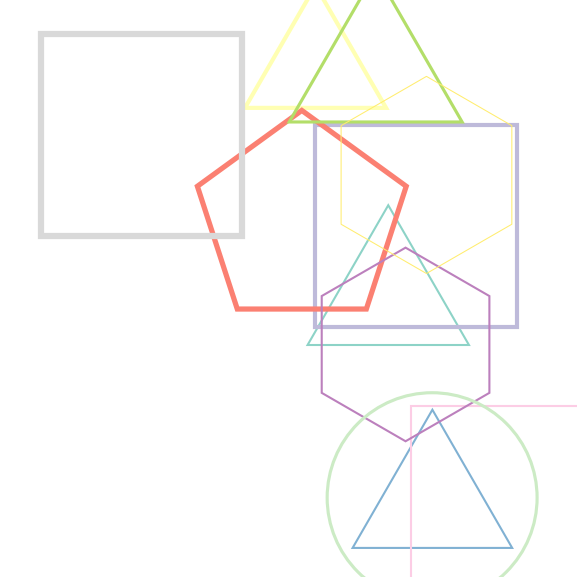[{"shape": "triangle", "thickness": 1, "radius": 0.81, "center": [0.672, 0.482]}, {"shape": "triangle", "thickness": 2, "radius": 0.71, "center": [0.546, 0.883]}, {"shape": "square", "thickness": 2, "radius": 0.87, "center": [0.721, 0.607]}, {"shape": "pentagon", "thickness": 2.5, "radius": 0.95, "center": [0.523, 0.618]}, {"shape": "triangle", "thickness": 1, "radius": 0.8, "center": [0.749, 0.13]}, {"shape": "triangle", "thickness": 1.5, "radius": 0.86, "center": [0.651, 0.874]}, {"shape": "square", "thickness": 1, "radius": 0.75, "center": [0.862, 0.147]}, {"shape": "square", "thickness": 3, "radius": 0.87, "center": [0.244, 0.765]}, {"shape": "hexagon", "thickness": 1, "radius": 0.84, "center": [0.702, 0.403]}, {"shape": "circle", "thickness": 1.5, "radius": 0.91, "center": [0.748, 0.137]}, {"shape": "hexagon", "thickness": 0.5, "radius": 0.85, "center": [0.738, 0.696]}]